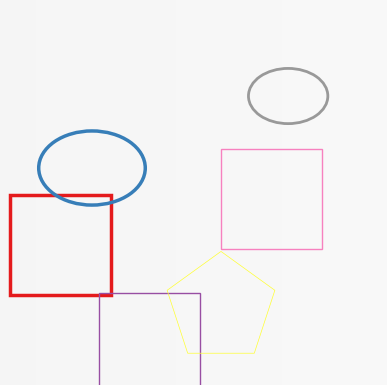[{"shape": "square", "thickness": 2.5, "radius": 0.65, "center": [0.156, 0.363]}, {"shape": "oval", "thickness": 2.5, "radius": 0.69, "center": [0.237, 0.564]}, {"shape": "square", "thickness": 1, "radius": 0.65, "center": [0.386, 0.109]}, {"shape": "pentagon", "thickness": 0.5, "radius": 0.73, "center": [0.57, 0.201]}, {"shape": "square", "thickness": 1, "radius": 0.65, "center": [0.701, 0.483]}, {"shape": "oval", "thickness": 2, "radius": 0.51, "center": [0.744, 0.751]}]